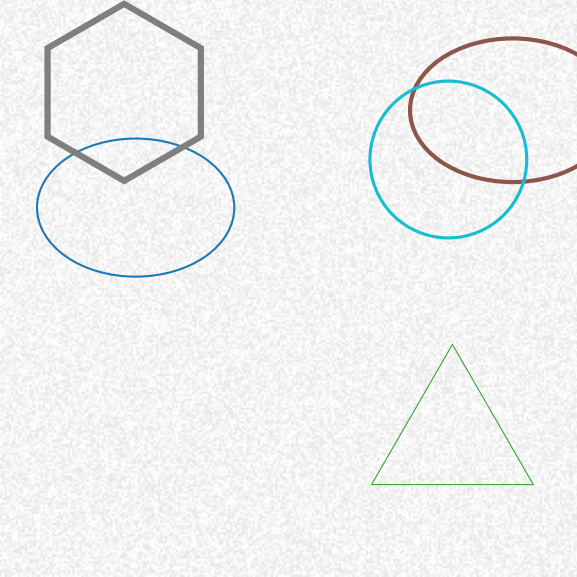[{"shape": "oval", "thickness": 1, "radius": 0.85, "center": [0.235, 0.64]}, {"shape": "triangle", "thickness": 0.5, "radius": 0.81, "center": [0.783, 0.241]}, {"shape": "oval", "thickness": 2, "radius": 0.89, "center": [0.888, 0.808]}, {"shape": "hexagon", "thickness": 3, "radius": 0.77, "center": [0.215, 0.839]}, {"shape": "circle", "thickness": 1.5, "radius": 0.68, "center": [0.776, 0.723]}]